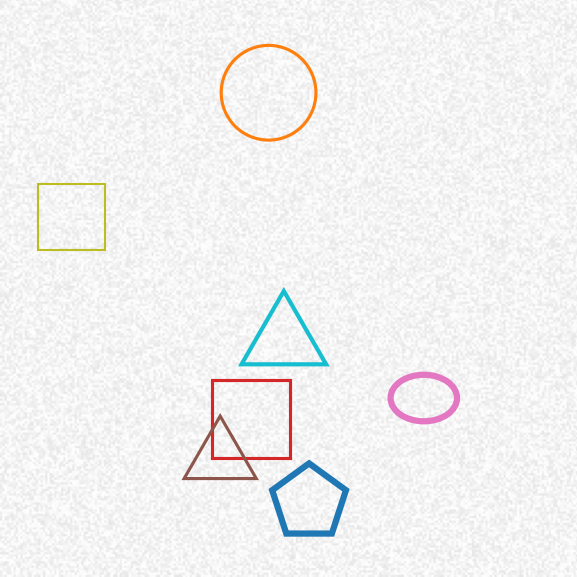[{"shape": "pentagon", "thickness": 3, "radius": 0.34, "center": [0.535, 0.13]}, {"shape": "circle", "thickness": 1.5, "radius": 0.41, "center": [0.465, 0.839]}, {"shape": "square", "thickness": 1.5, "radius": 0.34, "center": [0.435, 0.273]}, {"shape": "triangle", "thickness": 1.5, "radius": 0.36, "center": [0.381, 0.207]}, {"shape": "oval", "thickness": 3, "radius": 0.29, "center": [0.734, 0.31]}, {"shape": "square", "thickness": 1, "radius": 0.29, "center": [0.124, 0.623]}, {"shape": "triangle", "thickness": 2, "radius": 0.42, "center": [0.491, 0.411]}]